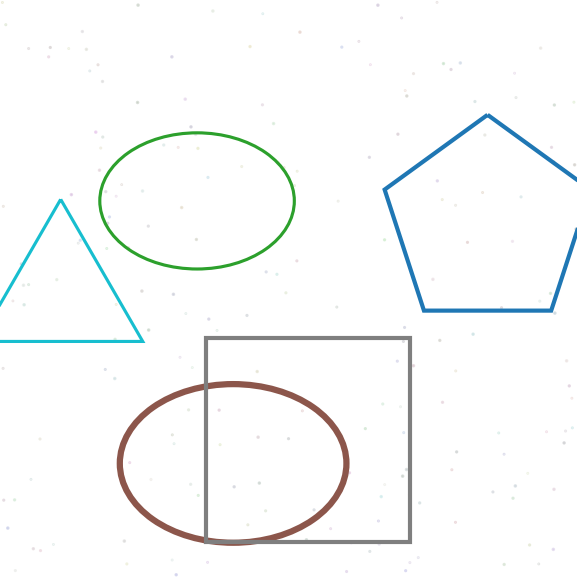[{"shape": "pentagon", "thickness": 2, "radius": 0.94, "center": [0.844, 0.613]}, {"shape": "oval", "thickness": 1.5, "radius": 0.84, "center": [0.341, 0.651]}, {"shape": "oval", "thickness": 3, "radius": 0.98, "center": [0.404, 0.197]}, {"shape": "square", "thickness": 2, "radius": 0.88, "center": [0.533, 0.237]}, {"shape": "triangle", "thickness": 1.5, "radius": 0.82, "center": [0.105, 0.49]}]